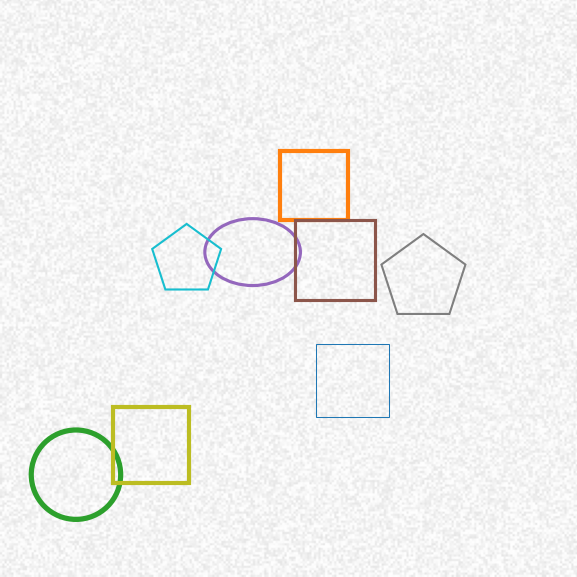[{"shape": "square", "thickness": 0.5, "radius": 0.32, "center": [0.61, 0.34]}, {"shape": "square", "thickness": 2, "radius": 0.3, "center": [0.544, 0.678]}, {"shape": "circle", "thickness": 2.5, "radius": 0.39, "center": [0.132, 0.177]}, {"shape": "oval", "thickness": 1.5, "radius": 0.41, "center": [0.437, 0.563]}, {"shape": "square", "thickness": 1.5, "radius": 0.35, "center": [0.581, 0.549]}, {"shape": "pentagon", "thickness": 1, "radius": 0.38, "center": [0.733, 0.517]}, {"shape": "square", "thickness": 2, "radius": 0.33, "center": [0.261, 0.229]}, {"shape": "pentagon", "thickness": 1, "radius": 0.31, "center": [0.323, 0.549]}]